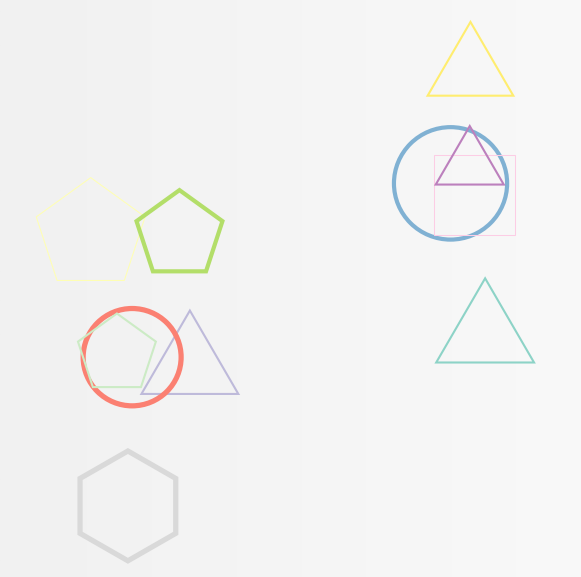[{"shape": "triangle", "thickness": 1, "radius": 0.49, "center": [0.835, 0.42]}, {"shape": "pentagon", "thickness": 0.5, "radius": 0.49, "center": [0.156, 0.593]}, {"shape": "triangle", "thickness": 1, "radius": 0.48, "center": [0.327, 0.365]}, {"shape": "circle", "thickness": 2.5, "radius": 0.42, "center": [0.227, 0.381]}, {"shape": "circle", "thickness": 2, "radius": 0.49, "center": [0.775, 0.682]}, {"shape": "pentagon", "thickness": 2, "radius": 0.39, "center": [0.309, 0.592]}, {"shape": "square", "thickness": 0.5, "radius": 0.35, "center": [0.817, 0.661]}, {"shape": "hexagon", "thickness": 2.5, "radius": 0.48, "center": [0.22, 0.123]}, {"shape": "triangle", "thickness": 1, "radius": 0.34, "center": [0.808, 0.713]}, {"shape": "pentagon", "thickness": 1, "radius": 0.35, "center": [0.201, 0.386]}, {"shape": "triangle", "thickness": 1, "radius": 0.43, "center": [0.809, 0.876]}]